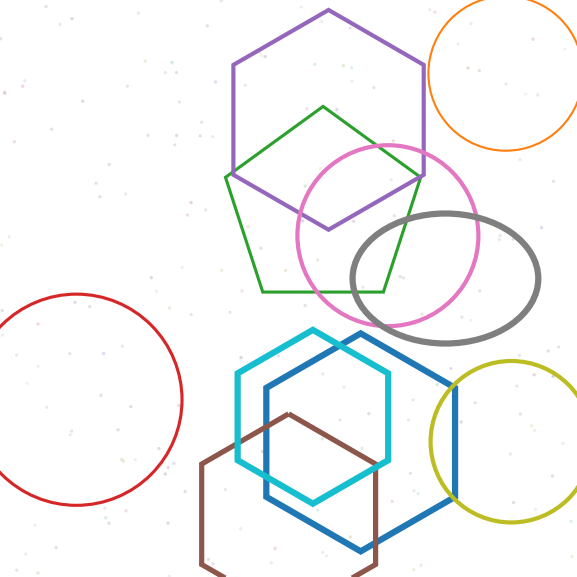[{"shape": "hexagon", "thickness": 3, "radius": 0.94, "center": [0.625, 0.233]}, {"shape": "circle", "thickness": 1, "radius": 0.67, "center": [0.876, 0.872]}, {"shape": "pentagon", "thickness": 1.5, "radius": 0.89, "center": [0.559, 0.637]}, {"shape": "circle", "thickness": 1.5, "radius": 0.91, "center": [0.132, 0.307]}, {"shape": "hexagon", "thickness": 2, "radius": 0.95, "center": [0.569, 0.792]}, {"shape": "hexagon", "thickness": 2.5, "radius": 0.87, "center": [0.5, 0.109]}, {"shape": "circle", "thickness": 2, "radius": 0.78, "center": [0.672, 0.591]}, {"shape": "oval", "thickness": 3, "radius": 0.8, "center": [0.771, 0.517]}, {"shape": "circle", "thickness": 2, "radius": 0.7, "center": [0.885, 0.234]}, {"shape": "hexagon", "thickness": 3, "radius": 0.75, "center": [0.542, 0.277]}]